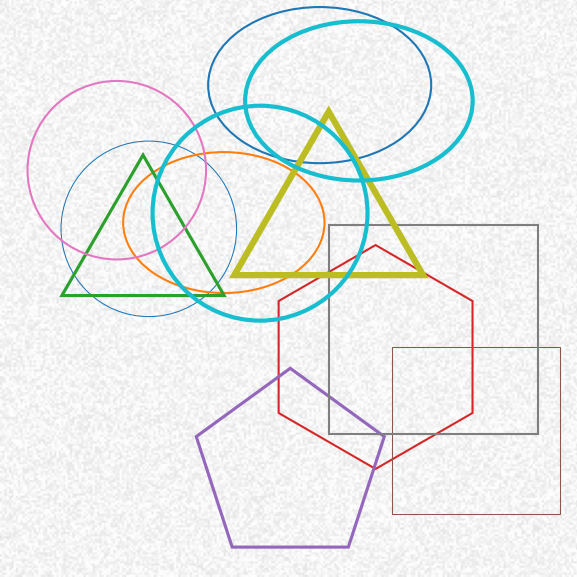[{"shape": "circle", "thickness": 0.5, "radius": 0.76, "center": [0.258, 0.603]}, {"shape": "oval", "thickness": 1, "radius": 0.97, "center": [0.554, 0.852]}, {"shape": "oval", "thickness": 1, "radius": 0.87, "center": [0.388, 0.614]}, {"shape": "triangle", "thickness": 1.5, "radius": 0.81, "center": [0.248, 0.568]}, {"shape": "hexagon", "thickness": 1, "radius": 0.97, "center": [0.65, 0.381]}, {"shape": "pentagon", "thickness": 1.5, "radius": 0.86, "center": [0.503, 0.19]}, {"shape": "square", "thickness": 0.5, "radius": 0.72, "center": [0.824, 0.254]}, {"shape": "circle", "thickness": 1, "radius": 0.77, "center": [0.202, 0.704]}, {"shape": "square", "thickness": 1, "radius": 0.91, "center": [0.75, 0.429]}, {"shape": "triangle", "thickness": 3, "radius": 0.94, "center": [0.569, 0.617]}, {"shape": "circle", "thickness": 2, "radius": 0.93, "center": [0.45, 0.63]}, {"shape": "oval", "thickness": 2, "radius": 0.99, "center": [0.621, 0.824]}]